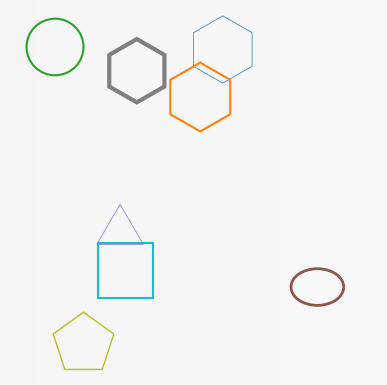[{"shape": "hexagon", "thickness": 0.5, "radius": 0.44, "center": [0.575, 0.871]}, {"shape": "hexagon", "thickness": 1.5, "radius": 0.45, "center": [0.517, 0.748]}, {"shape": "circle", "thickness": 1.5, "radius": 0.37, "center": [0.142, 0.878]}, {"shape": "triangle", "thickness": 0.5, "radius": 0.35, "center": [0.31, 0.4]}, {"shape": "oval", "thickness": 2, "radius": 0.34, "center": [0.819, 0.254]}, {"shape": "hexagon", "thickness": 3, "radius": 0.41, "center": [0.353, 0.816]}, {"shape": "pentagon", "thickness": 1, "radius": 0.41, "center": [0.216, 0.107]}, {"shape": "square", "thickness": 1.5, "radius": 0.35, "center": [0.325, 0.297]}]